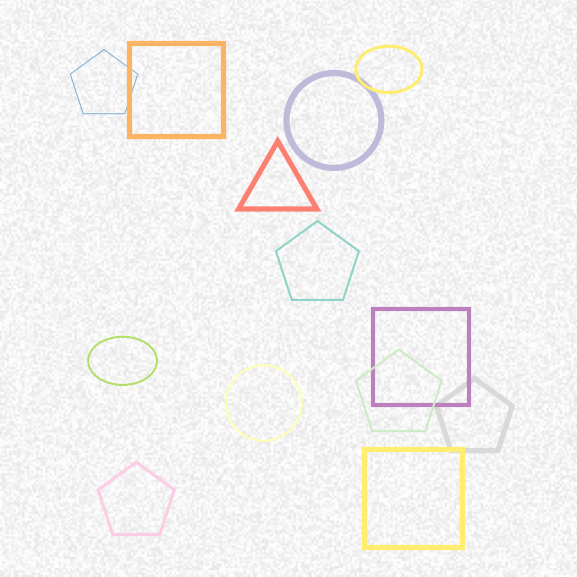[{"shape": "pentagon", "thickness": 1, "radius": 0.38, "center": [0.55, 0.541]}, {"shape": "circle", "thickness": 1, "radius": 0.33, "center": [0.457, 0.301]}, {"shape": "circle", "thickness": 3, "radius": 0.41, "center": [0.578, 0.791]}, {"shape": "triangle", "thickness": 2.5, "radius": 0.39, "center": [0.481, 0.676]}, {"shape": "pentagon", "thickness": 0.5, "radius": 0.31, "center": [0.18, 0.852]}, {"shape": "square", "thickness": 2.5, "radius": 0.41, "center": [0.305, 0.844]}, {"shape": "oval", "thickness": 1, "radius": 0.3, "center": [0.212, 0.374]}, {"shape": "pentagon", "thickness": 1.5, "radius": 0.35, "center": [0.236, 0.13]}, {"shape": "pentagon", "thickness": 2.5, "radius": 0.35, "center": [0.822, 0.275]}, {"shape": "square", "thickness": 2, "radius": 0.41, "center": [0.729, 0.381]}, {"shape": "pentagon", "thickness": 1, "radius": 0.39, "center": [0.691, 0.316]}, {"shape": "square", "thickness": 2.5, "radius": 0.42, "center": [0.715, 0.136]}, {"shape": "oval", "thickness": 1.5, "radius": 0.29, "center": [0.673, 0.879]}]